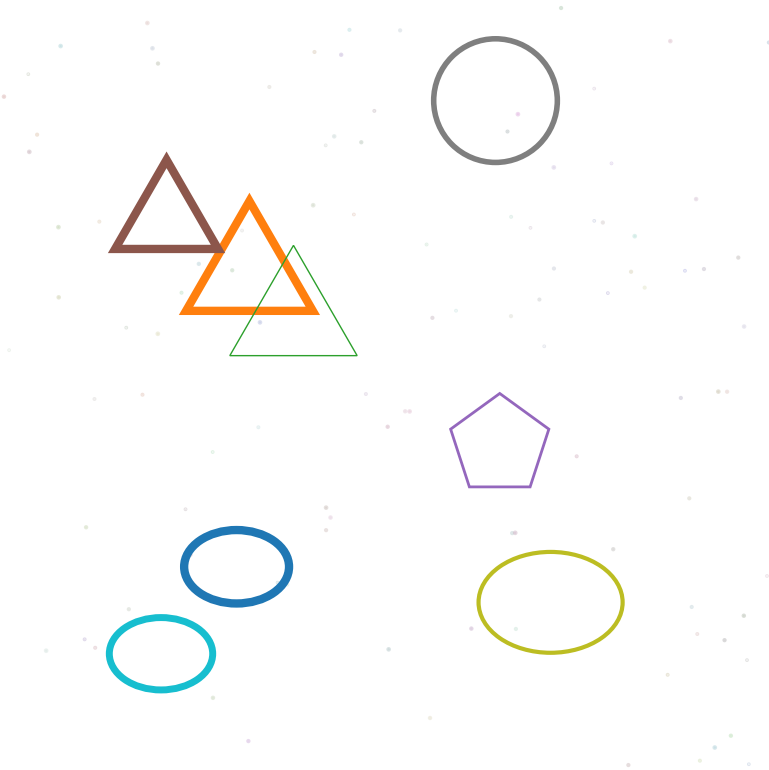[{"shape": "oval", "thickness": 3, "radius": 0.34, "center": [0.307, 0.264]}, {"shape": "triangle", "thickness": 3, "radius": 0.48, "center": [0.324, 0.644]}, {"shape": "triangle", "thickness": 0.5, "radius": 0.48, "center": [0.381, 0.586]}, {"shape": "pentagon", "thickness": 1, "radius": 0.34, "center": [0.649, 0.422]}, {"shape": "triangle", "thickness": 3, "radius": 0.39, "center": [0.216, 0.715]}, {"shape": "circle", "thickness": 2, "radius": 0.4, "center": [0.644, 0.869]}, {"shape": "oval", "thickness": 1.5, "radius": 0.47, "center": [0.715, 0.218]}, {"shape": "oval", "thickness": 2.5, "radius": 0.34, "center": [0.209, 0.151]}]